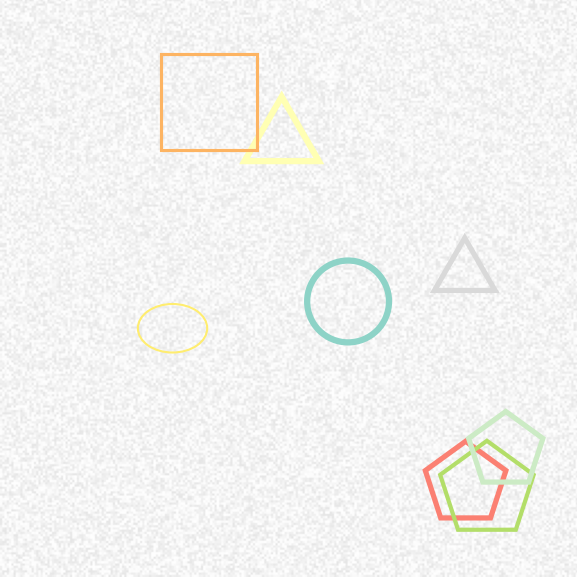[{"shape": "circle", "thickness": 3, "radius": 0.35, "center": [0.603, 0.477]}, {"shape": "triangle", "thickness": 3, "radius": 0.37, "center": [0.488, 0.757]}, {"shape": "pentagon", "thickness": 2.5, "radius": 0.37, "center": [0.806, 0.162]}, {"shape": "square", "thickness": 1.5, "radius": 0.42, "center": [0.362, 0.823]}, {"shape": "pentagon", "thickness": 2, "radius": 0.43, "center": [0.843, 0.151]}, {"shape": "triangle", "thickness": 2.5, "radius": 0.3, "center": [0.805, 0.527]}, {"shape": "pentagon", "thickness": 2.5, "radius": 0.34, "center": [0.876, 0.219]}, {"shape": "oval", "thickness": 1, "radius": 0.3, "center": [0.299, 0.431]}]